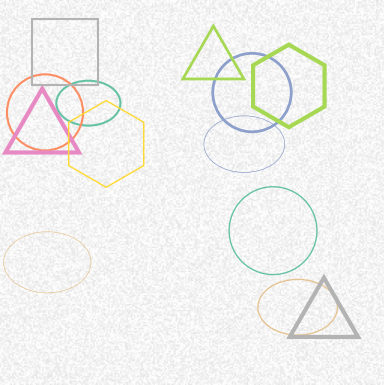[{"shape": "circle", "thickness": 1, "radius": 0.57, "center": [0.709, 0.401]}, {"shape": "oval", "thickness": 1.5, "radius": 0.42, "center": [0.23, 0.732]}, {"shape": "circle", "thickness": 1.5, "radius": 0.49, "center": [0.117, 0.708]}, {"shape": "circle", "thickness": 2, "radius": 0.51, "center": [0.655, 0.76]}, {"shape": "oval", "thickness": 0.5, "radius": 0.52, "center": [0.635, 0.626]}, {"shape": "triangle", "thickness": 3, "radius": 0.55, "center": [0.11, 0.659]}, {"shape": "triangle", "thickness": 2, "radius": 0.46, "center": [0.554, 0.841]}, {"shape": "hexagon", "thickness": 3, "radius": 0.54, "center": [0.75, 0.777]}, {"shape": "hexagon", "thickness": 1, "radius": 0.56, "center": [0.276, 0.626]}, {"shape": "oval", "thickness": 0.5, "radius": 0.57, "center": [0.123, 0.319]}, {"shape": "oval", "thickness": 1, "radius": 0.52, "center": [0.773, 0.202]}, {"shape": "square", "thickness": 1.5, "radius": 0.42, "center": [0.169, 0.865]}, {"shape": "triangle", "thickness": 3, "radius": 0.51, "center": [0.841, 0.176]}]